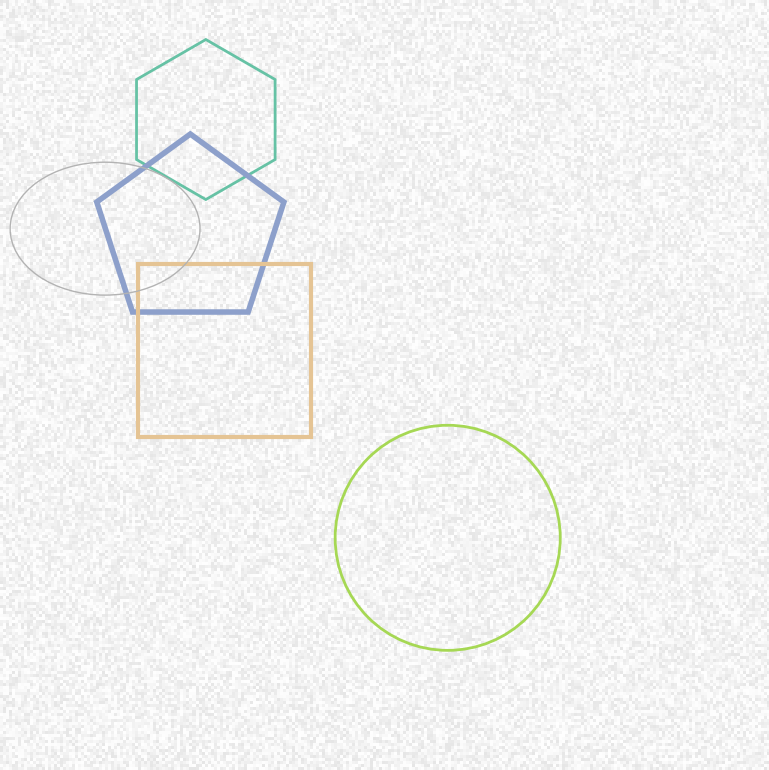[{"shape": "hexagon", "thickness": 1, "radius": 0.52, "center": [0.267, 0.845]}, {"shape": "pentagon", "thickness": 2, "radius": 0.64, "center": [0.247, 0.698]}, {"shape": "circle", "thickness": 1, "radius": 0.73, "center": [0.581, 0.302]}, {"shape": "square", "thickness": 1.5, "radius": 0.56, "center": [0.291, 0.545]}, {"shape": "oval", "thickness": 0.5, "radius": 0.62, "center": [0.136, 0.703]}]